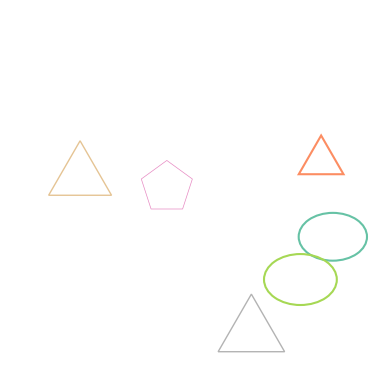[{"shape": "oval", "thickness": 1.5, "radius": 0.44, "center": [0.865, 0.385]}, {"shape": "triangle", "thickness": 1.5, "radius": 0.34, "center": [0.834, 0.581]}, {"shape": "pentagon", "thickness": 0.5, "radius": 0.35, "center": [0.433, 0.514]}, {"shape": "oval", "thickness": 1.5, "radius": 0.47, "center": [0.78, 0.274]}, {"shape": "triangle", "thickness": 1, "radius": 0.47, "center": [0.208, 0.54]}, {"shape": "triangle", "thickness": 1, "radius": 0.5, "center": [0.653, 0.136]}]